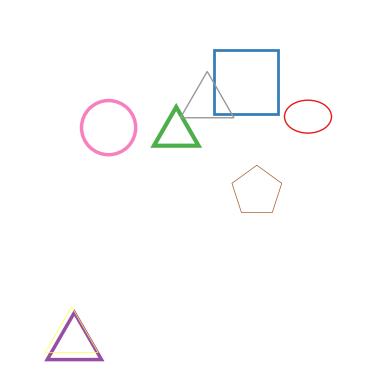[{"shape": "oval", "thickness": 1, "radius": 0.31, "center": [0.8, 0.697]}, {"shape": "square", "thickness": 2, "radius": 0.42, "center": [0.639, 0.786]}, {"shape": "triangle", "thickness": 3, "radius": 0.33, "center": [0.458, 0.655]}, {"shape": "triangle", "thickness": 2.5, "radius": 0.41, "center": [0.193, 0.107]}, {"shape": "triangle", "thickness": 0.5, "radius": 0.4, "center": [0.186, 0.124]}, {"shape": "pentagon", "thickness": 0.5, "radius": 0.34, "center": [0.667, 0.503]}, {"shape": "circle", "thickness": 2.5, "radius": 0.35, "center": [0.282, 0.668]}, {"shape": "triangle", "thickness": 1, "radius": 0.4, "center": [0.538, 0.734]}]